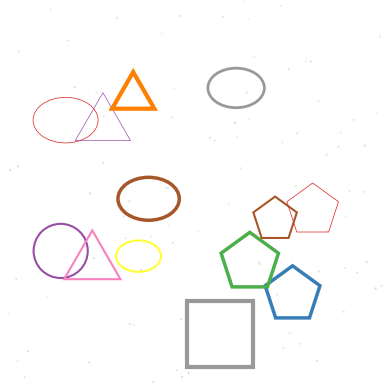[{"shape": "oval", "thickness": 0.5, "radius": 0.42, "center": [0.17, 0.688]}, {"shape": "pentagon", "thickness": 0.5, "radius": 0.35, "center": [0.812, 0.454]}, {"shape": "pentagon", "thickness": 2.5, "radius": 0.37, "center": [0.76, 0.235]}, {"shape": "pentagon", "thickness": 2.5, "radius": 0.39, "center": [0.649, 0.318]}, {"shape": "circle", "thickness": 1.5, "radius": 0.35, "center": [0.158, 0.348]}, {"shape": "triangle", "thickness": 0.5, "radius": 0.41, "center": [0.267, 0.676]}, {"shape": "triangle", "thickness": 3, "radius": 0.32, "center": [0.346, 0.749]}, {"shape": "oval", "thickness": 1.5, "radius": 0.29, "center": [0.36, 0.335]}, {"shape": "oval", "thickness": 2.5, "radius": 0.4, "center": [0.386, 0.484]}, {"shape": "pentagon", "thickness": 1.5, "radius": 0.3, "center": [0.715, 0.43]}, {"shape": "triangle", "thickness": 1.5, "radius": 0.42, "center": [0.24, 0.317]}, {"shape": "oval", "thickness": 2, "radius": 0.37, "center": [0.613, 0.772]}, {"shape": "square", "thickness": 3, "radius": 0.43, "center": [0.571, 0.132]}]